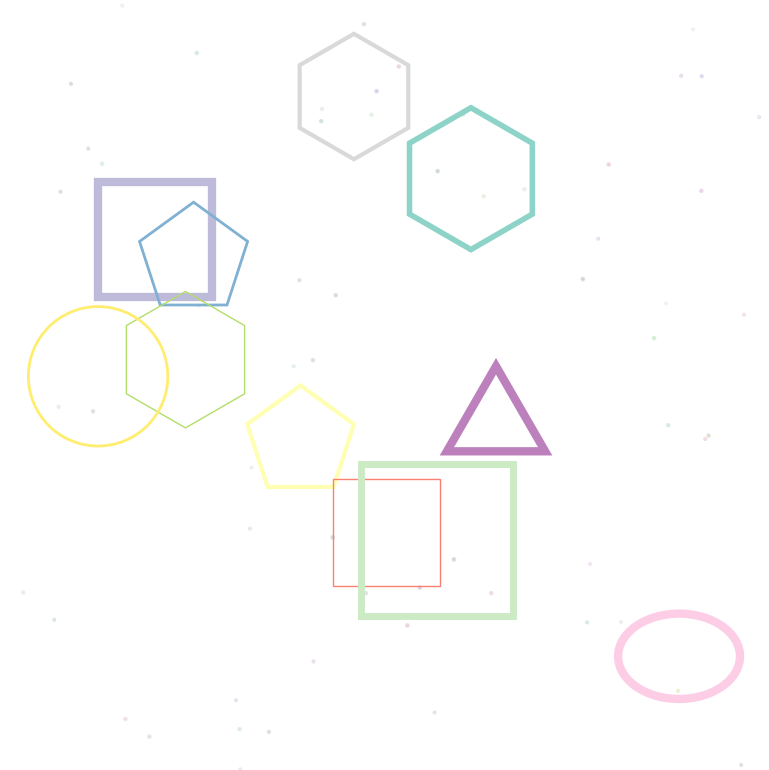[{"shape": "hexagon", "thickness": 2, "radius": 0.46, "center": [0.612, 0.768]}, {"shape": "pentagon", "thickness": 1.5, "radius": 0.36, "center": [0.39, 0.426]}, {"shape": "square", "thickness": 3, "radius": 0.37, "center": [0.202, 0.689]}, {"shape": "square", "thickness": 0.5, "radius": 0.35, "center": [0.502, 0.308]}, {"shape": "pentagon", "thickness": 1, "radius": 0.37, "center": [0.251, 0.664]}, {"shape": "hexagon", "thickness": 0.5, "radius": 0.44, "center": [0.241, 0.533]}, {"shape": "oval", "thickness": 3, "radius": 0.4, "center": [0.882, 0.148]}, {"shape": "hexagon", "thickness": 1.5, "radius": 0.41, "center": [0.46, 0.875]}, {"shape": "triangle", "thickness": 3, "radius": 0.37, "center": [0.644, 0.451]}, {"shape": "square", "thickness": 2.5, "radius": 0.49, "center": [0.567, 0.299]}, {"shape": "circle", "thickness": 1, "radius": 0.45, "center": [0.127, 0.511]}]